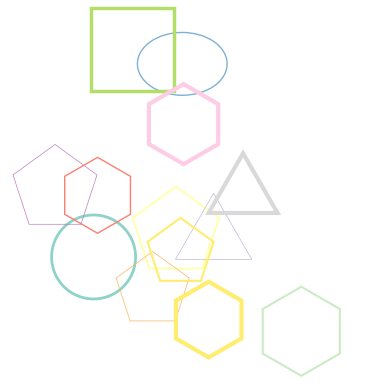[{"shape": "circle", "thickness": 2, "radius": 0.55, "center": [0.243, 0.333]}, {"shape": "pentagon", "thickness": 1.5, "radius": 0.59, "center": [0.457, 0.398]}, {"shape": "triangle", "thickness": 0.5, "radius": 0.57, "center": [0.555, 0.384]}, {"shape": "hexagon", "thickness": 1, "radius": 0.49, "center": [0.253, 0.493]}, {"shape": "oval", "thickness": 1, "radius": 0.58, "center": [0.473, 0.834]}, {"shape": "pentagon", "thickness": 0.5, "radius": 0.5, "center": [0.397, 0.247]}, {"shape": "square", "thickness": 2.5, "radius": 0.54, "center": [0.344, 0.871]}, {"shape": "hexagon", "thickness": 3, "radius": 0.52, "center": [0.477, 0.678]}, {"shape": "triangle", "thickness": 3, "radius": 0.52, "center": [0.631, 0.498]}, {"shape": "pentagon", "thickness": 0.5, "radius": 0.57, "center": [0.143, 0.51]}, {"shape": "hexagon", "thickness": 1.5, "radius": 0.58, "center": [0.783, 0.14]}, {"shape": "hexagon", "thickness": 3, "radius": 0.49, "center": [0.542, 0.17]}, {"shape": "pentagon", "thickness": 1.5, "radius": 0.45, "center": [0.469, 0.344]}]